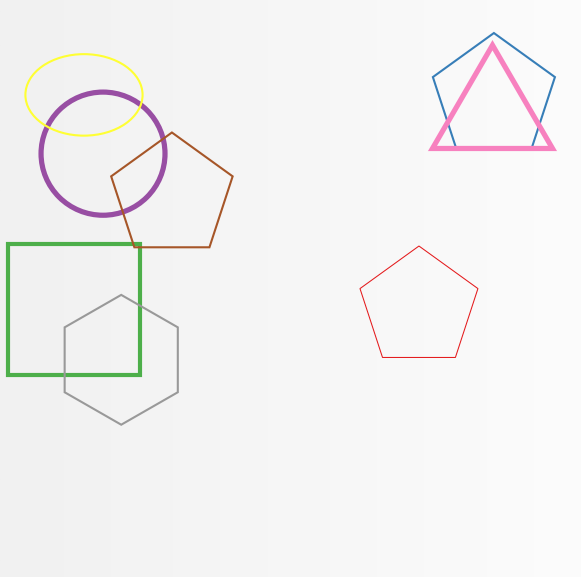[{"shape": "pentagon", "thickness": 0.5, "radius": 0.53, "center": [0.721, 0.466]}, {"shape": "pentagon", "thickness": 1, "radius": 0.55, "center": [0.85, 0.832]}, {"shape": "square", "thickness": 2, "radius": 0.57, "center": [0.127, 0.464]}, {"shape": "circle", "thickness": 2.5, "radius": 0.53, "center": [0.177, 0.733]}, {"shape": "oval", "thickness": 1, "radius": 0.5, "center": [0.145, 0.835]}, {"shape": "pentagon", "thickness": 1, "radius": 0.55, "center": [0.296, 0.66]}, {"shape": "triangle", "thickness": 2.5, "radius": 0.6, "center": [0.847, 0.802]}, {"shape": "hexagon", "thickness": 1, "radius": 0.56, "center": [0.209, 0.376]}]